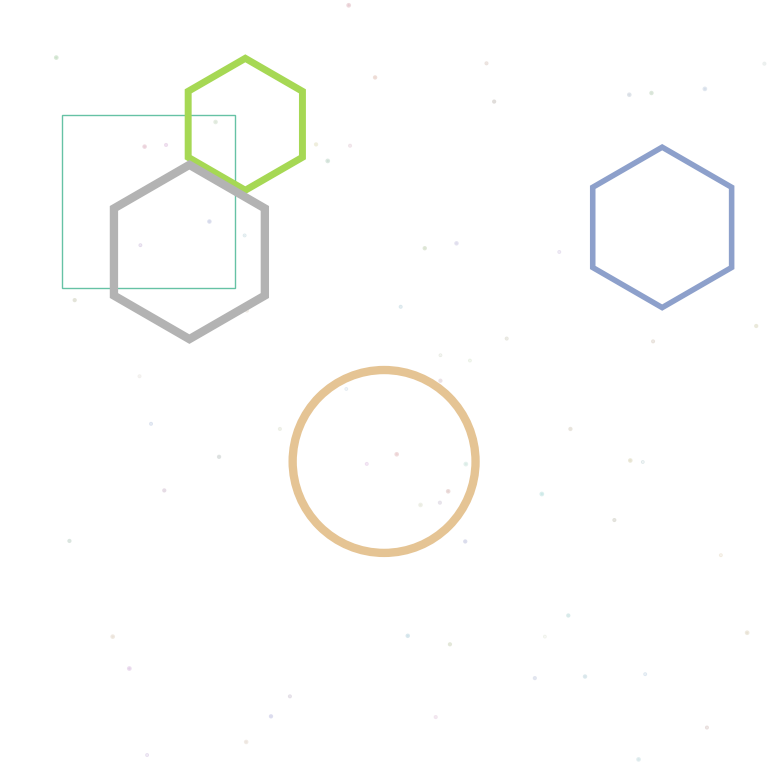[{"shape": "square", "thickness": 0.5, "radius": 0.56, "center": [0.193, 0.739]}, {"shape": "hexagon", "thickness": 2, "radius": 0.52, "center": [0.86, 0.705]}, {"shape": "hexagon", "thickness": 2.5, "radius": 0.43, "center": [0.319, 0.839]}, {"shape": "circle", "thickness": 3, "radius": 0.59, "center": [0.499, 0.401]}, {"shape": "hexagon", "thickness": 3, "radius": 0.57, "center": [0.246, 0.673]}]